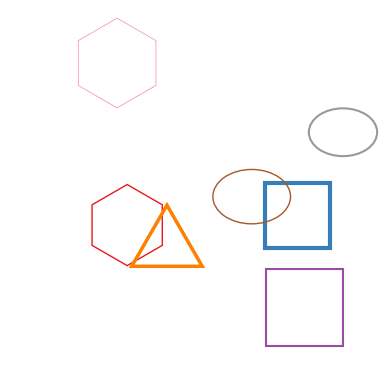[{"shape": "hexagon", "thickness": 1, "radius": 0.53, "center": [0.33, 0.415]}, {"shape": "square", "thickness": 3, "radius": 0.42, "center": [0.773, 0.44]}, {"shape": "square", "thickness": 1.5, "radius": 0.5, "center": [0.79, 0.202]}, {"shape": "triangle", "thickness": 2.5, "radius": 0.53, "center": [0.434, 0.361]}, {"shape": "oval", "thickness": 1, "radius": 0.5, "center": [0.654, 0.489]}, {"shape": "hexagon", "thickness": 0.5, "radius": 0.58, "center": [0.304, 0.836]}, {"shape": "oval", "thickness": 1.5, "radius": 0.44, "center": [0.891, 0.657]}]